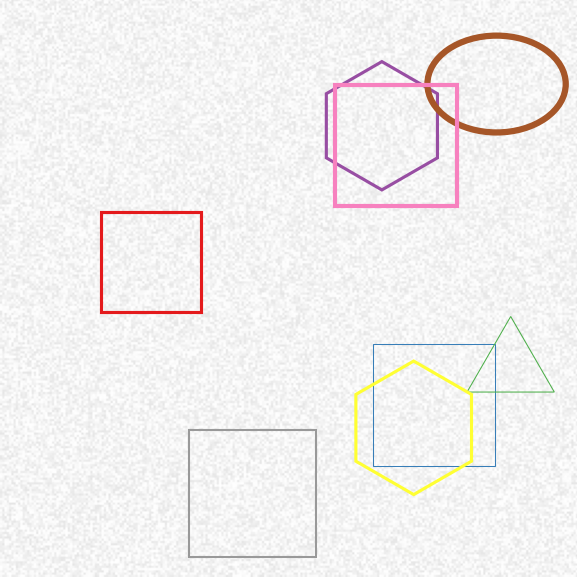[{"shape": "square", "thickness": 1.5, "radius": 0.43, "center": [0.261, 0.546]}, {"shape": "square", "thickness": 0.5, "radius": 0.53, "center": [0.752, 0.298]}, {"shape": "triangle", "thickness": 0.5, "radius": 0.44, "center": [0.884, 0.364]}, {"shape": "hexagon", "thickness": 1.5, "radius": 0.56, "center": [0.661, 0.781]}, {"shape": "hexagon", "thickness": 1.5, "radius": 0.58, "center": [0.716, 0.258]}, {"shape": "oval", "thickness": 3, "radius": 0.6, "center": [0.86, 0.854]}, {"shape": "square", "thickness": 2, "radius": 0.53, "center": [0.686, 0.747]}, {"shape": "square", "thickness": 1, "radius": 0.55, "center": [0.437, 0.144]}]